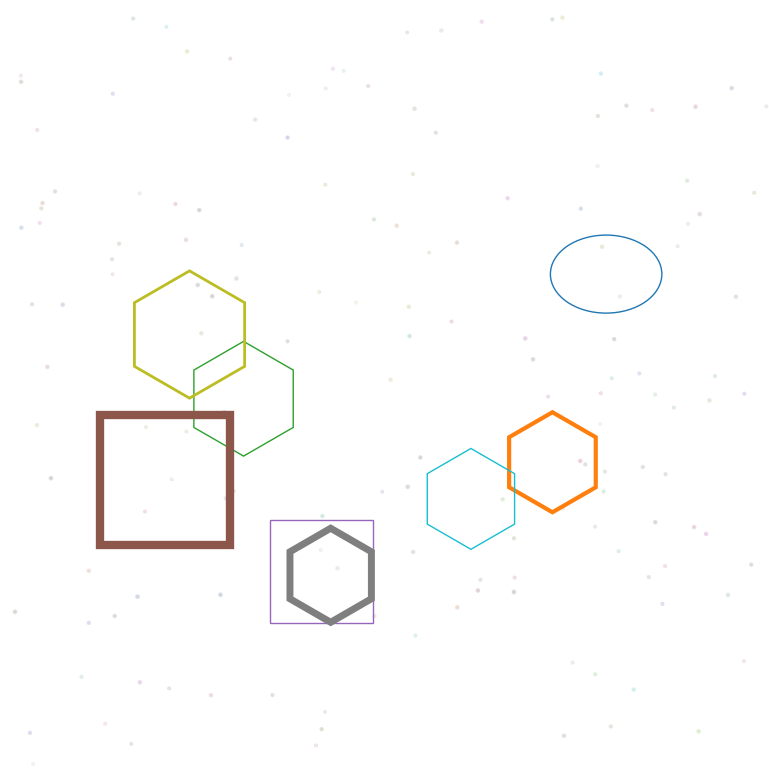[{"shape": "oval", "thickness": 0.5, "radius": 0.36, "center": [0.787, 0.644]}, {"shape": "hexagon", "thickness": 1.5, "radius": 0.32, "center": [0.717, 0.4]}, {"shape": "hexagon", "thickness": 0.5, "radius": 0.37, "center": [0.316, 0.482]}, {"shape": "square", "thickness": 0.5, "radius": 0.34, "center": [0.417, 0.258]}, {"shape": "square", "thickness": 3, "radius": 0.42, "center": [0.215, 0.376]}, {"shape": "hexagon", "thickness": 2.5, "radius": 0.31, "center": [0.429, 0.253]}, {"shape": "hexagon", "thickness": 1, "radius": 0.41, "center": [0.246, 0.566]}, {"shape": "hexagon", "thickness": 0.5, "radius": 0.33, "center": [0.612, 0.352]}]